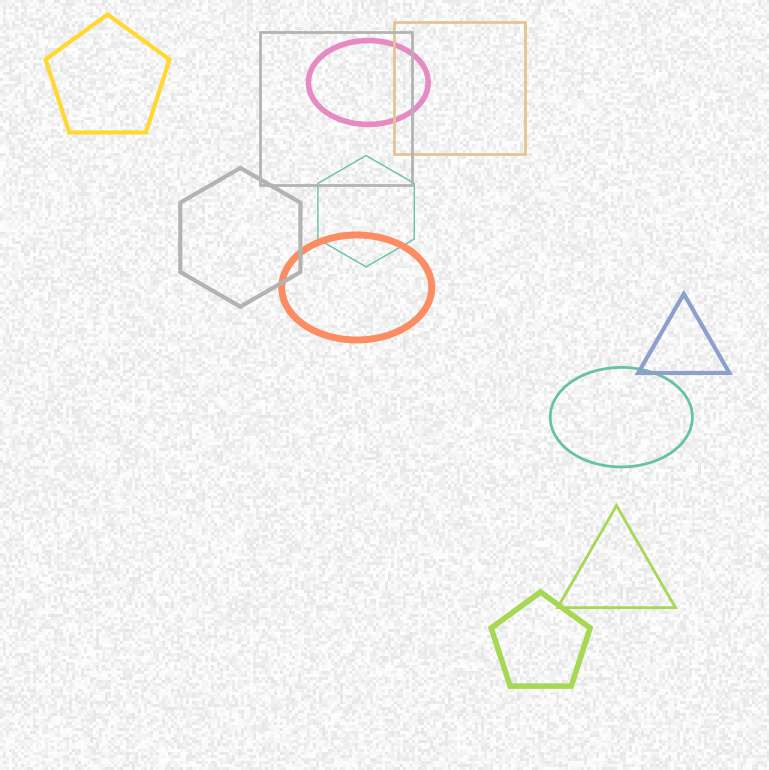[{"shape": "hexagon", "thickness": 0.5, "radius": 0.36, "center": [0.475, 0.726]}, {"shape": "oval", "thickness": 1, "radius": 0.46, "center": [0.807, 0.458]}, {"shape": "oval", "thickness": 2.5, "radius": 0.49, "center": [0.463, 0.627]}, {"shape": "triangle", "thickness": 1.5, "radius": 0.34, "center": [0.888, 0.55]}, {"shape": "oval", "thickness": 2, "radius": 0.39, "center": [0.478, 0.893]}, {"shape": "triangle", "thickness": 1, "radius": 0.44, "center": [0.801, 0.255]}, {"shape": "pentagon", "thickness": 2, "radius": 0.34, "center": [0.702, 0.164]}, {"shape": "pentagon", "thickness": 1.5, "radius": 0.42, "center": [0.14, 0.897]}, {"shape": "square", "thickness": 1, "radius": 0.43, "center": [0.597, 0.886]}, {"shape": "square", "thickness": 1, "radius": 0.5, "center": [0.436, 0.859]}, {"shape": "hexagon", "thickness": 1.5, "radius": 0.45, "center": [0.312, 0.692]}]